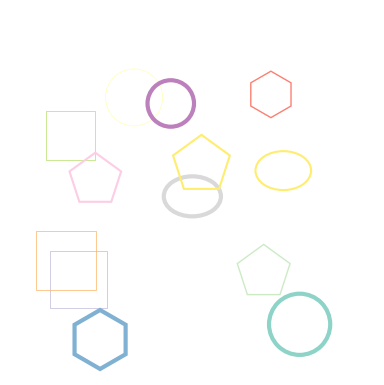[{"shape": "circle", "thickness": 3, "radius": 0.4, "center": [0.778, 0.158]}, {"shape": "circle", "thickness": 0.5, "radius": 0.37, "center": [0.348, 0.747]}, {"shape": "square", "thickness": 0.5, "radius": 0.37, "center": [0.204, 0.274]}, {"shape": "hexagon", "thickness": 1, "radius": 0.3, "center": [0.704, 0.755]}, {"shape": "hexagon", "thickness": 3, "radius": 0.38, "center": [0.26, 0.118]}, {"shape": "square", "thickness": 0.5, "radius": 0.39, "center": [0.173, 0.323]}, {"shape": "square", "thickness": 0.5, "radius": 0.32, "center": [0.183, 0.647]}, {"shape": "pentagon", "thickness": 1.5, "radius": 0.35, "center": [0.248, 0.533]}, {"shape": "oval", "thickness": 3, "radius": 0.37, "center": [0.5, 0.49]}, {"shape": "circle", "thickness": 3, "radius": 0.3, "center": [0.444, 0.731]}, {"shape": "pentagon", "thickness": 1, "radius": 0.36, "center": [0.685, 0.293]}, {"shape": "pentagon", "thickness": 1.5, "radius": 0.39, "center": [0.523, 0.572]}, {"shape": "oval", "thickness": 1.5, "radius": 0.36, "center": [0.736, 0.557]}]